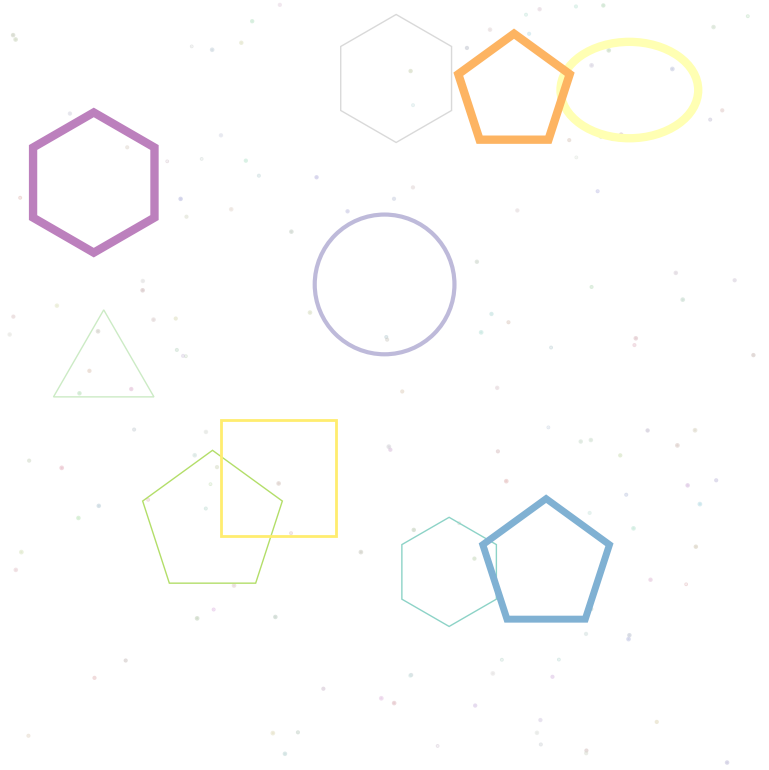[{"shape": "hexagon", "thickness": 0.5, "radius": 0.35, "center": [0.583, 0.257]}, {"shape": "oval", "thickness": 3, "radius": 0.45, "center": [0.817, 0.883]}, {"shape": "circle", "thickness": 1.5, "radius": 0.45, "center": [0.499, 0.631]}, {"shape": "pentagon", "thickness": 2.5, "radius": 0.43, "center": [0.709, 0.266]}, {"shape": "pentagon", "thickness": 3, "radius": 0.38, "center": [0.668, 0.88]}, {"shape": "pentagon", "thickness": 0.5, "radius": 0.48, "center": [0.276, 0.32]}, {"shape": "hexagon", "thickness": 0.5, "radius": 0.42, "center": [0.514, 0.898]}, {"shape": "hexagon", "thickness": 3, "radius": 0.46, "center": [0.122, 0.763]}, {"shape": "triangle", "thickness": 0.5, "radius": 0.38, "center": [0.135, 0.522]}, {"shape": "square", "thickness": 1, "radius": 0.37, "center": [0.361, 0.379]}]